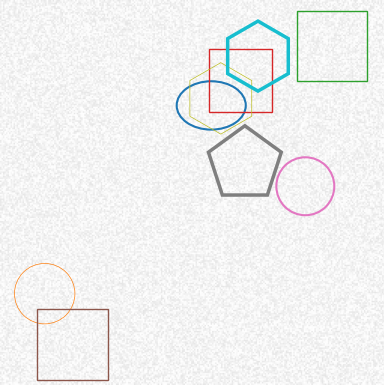[{"shape": "oval", "thickness": 1.5, "radius": 0.45, "center": [0.549, 0.726]}, {"shape": "circle", "thickness": 0.5, "radius": 0.39, "center": [0.116, 0.237]}, {"shape": "square", "thickness": 1, "radius": 0.46, "center": [0.862, 0.881]}, {"shape": "square", "thickness": 1, "radius": 0.41, "center": [0.624, 0.791]}, {"shape": "square", "thickness": 1, "radius": 0.46, "center": [0.188, 0.106]}, {"shape": "circle", "thickness": 1.5, "radius": 0.38, "center": [0.793, 0.516]}, {"shape": "pentagon", "thickness": 2.5, "radius": 0.5, "center": [0.636, 0.574]}, {"shape": "hexagon", "thickness": 0.5, "radius": 0.46, "center": [0.574, 0.744]}, {"shape": "hexagon", "thickness": 2.5, "radius": 0.45, "center": [0.67, 0.854]}]